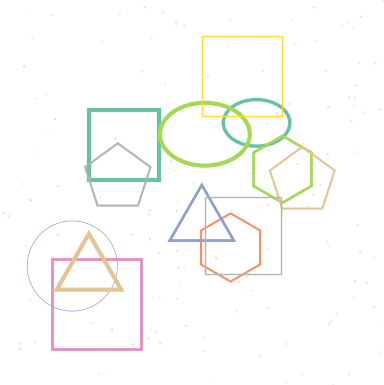[{"shape": "oval", "thickness": 2.5, "radius": 0.43, "center": [0.666, 0.681]}, {"shape": "square", "thickness": 3, "radius": 0.45, "center": [0.322, 0.624]}, {"shape": "hexagon", "thickness": 1.5, "radius": 0.44, "center": [0.599, 0.357]}, {"shape": "circle", "thickness": 0.5, "radius": 0.59, "center": [0.188, 0.309]}, {"shape": "triangle", "thickness": 2, "radius": 0.48, "center": [0.524, 0.423]}, {"shape": "square", "thickness": 2, "radius": 0.58, "center": [0.251, 0.211]}, {"shape": "oval", "thickness": 3, "radius": 0.58, "center": [0.532, 0.651]}, {"shape": "hexagon", "thickness": 2, "radius": 0.43, "center": [0.734, 0.56]}, {"shape": "square", "thickness": 1, "radius": 0.52, "center": [0.629, 0.803]}, {"shape": "pentagon", "thickness": 1.5, "radius": 0.44, "center": [0.785, 0.53]}, {"shape": "triangle", "thickness": 3, "radius": 0.48, "center": [0.231, 0.296]}, {"shape": "square", "thickness": 1, "radius": 0.5, "center": [0.632, 0.389]}, {"shape": "pentagon", "thickness": 1.5, "radius": 0.45, "center": [0.306, 0.538]}]